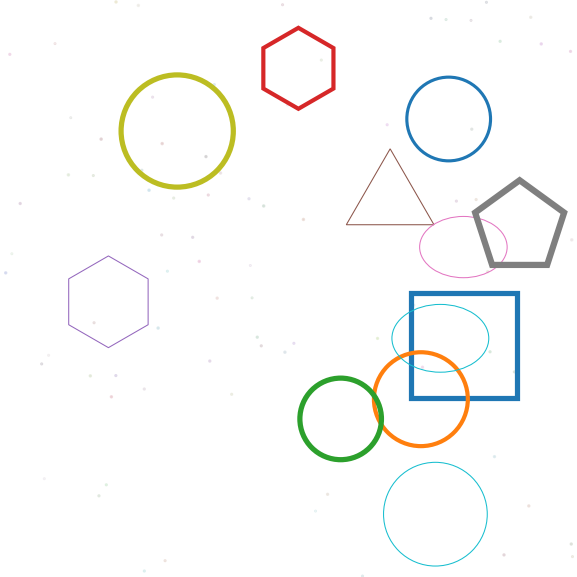[{"shape": "square", "thickness": 2.5, "radius": 0.46, "center": [0.803, 0.401]}, {"shape": "circle", "thickness": 1.5, "radius": 0.36, "center": [0.777, 0.793]}, {"shape": "circle", "thickness": 2, "radius": 0.41, "center": [0.729, 0.308]}, {"shape": "circle", "thickness": 2.5, "radius": 0.35, "center": [0.59, 0.274]}, {"shape": "hexagon", "thickness": 2, "radius": 0.35, "center": [0.517, 0.881]}, {"shape": "hexagon", "thickness": 0.5, "radius": 0.4, "center": [0.188, 0.477]}, {"shape": "triangle", "thickness": 0.5, "radius": 0.44, "center": [0.676, 0.654]}, {"shape": "oval", "thickness": 0.5, "radius": 0.38, "center": [0.802, 0.571]}, {"shape": "pentagon", "thickness": 3, "radius": 0.41, "center": [0.9, 0.606]}, {"shape": "circle", "thickness": 2.5, "radius": 0.49, "center": [0.307, 0.772]}, {"shape": "oval", "thickness": 0.5, "radius": 0.42, "center": [0.763, 0.413]}, {"shape": "circle", "thickness": 0.5, "radius": 0.45, "center": [0.754, 0.109]}]